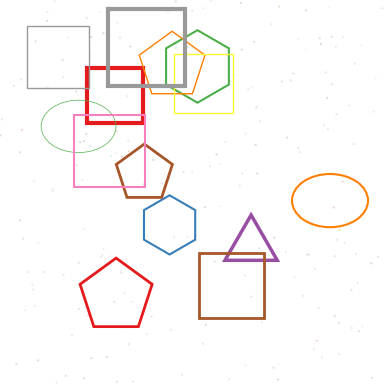[{"shape": "pentagon", "thickness": 2, "radius": 0.49, "center": [0.302, 0.231]}, {"shape": "square", "thickness": 3, "radius": 0.36, "center": [0.299, 0.752]}, {"shape": "hexagon", "thickness": 1.5, "radius": 0.38, "center": [0.441, 0.416]}, {"shape": "hexagon", "thickness": 1.5, "radius": 0.47, "center": [0.513, 0.827]}, {"shape": "oval", "thickness": 0.5, "radius": 0.49, "center": [0.204, 0.672]}, {"shape": "triangle", "thickness": 2.5, "radius": 0.39, "center": [0.652, 0.363]}, {"shape": "oval", "thickness": 1.5, "radius": 0.49, "center": [0.857, 0.479]}, {"shape": "pentagon", "thickness": 1, "radius": 0.45, "center": [0.447, 0.829]}, {"shape": "square", "thickness": 1, "radius": 0.38, "center": [0.528, 0.783]}, {"shape": "pentagon", "thickness": 2, "radius": 0.38, "center": [0.375, 0.549]}, {"shape": "square", "thickness": 2, "radius": 0.42, "center": [0.6, 0.258]}, {"shape": "square", "thickness": 1.5, "radius": 0.47, "center": [0.284, 0.609]}, {"shape": "square", "thickness": 1, "radius": 0.4, "center": [0.15, 0.852]}, {"shape": "square", "thickness": 3, "radius": 0.5, "center": [0.381, 0.876]}]